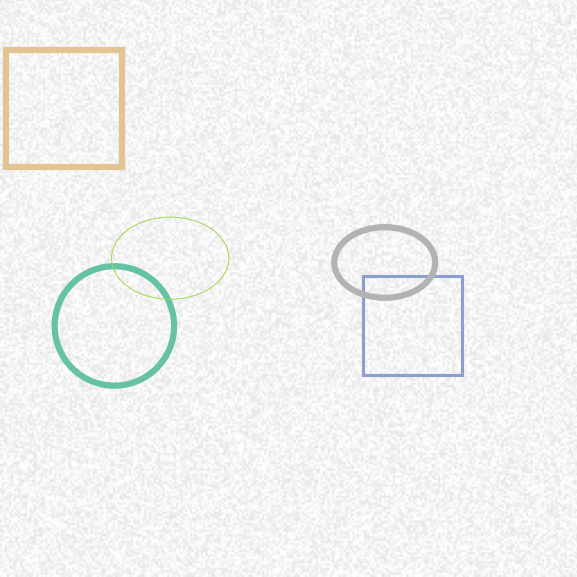[{"shape": "circle", "thickness": 3, "radius": 0.52, "center": [0.198, 0.435]}, {"shape": "square", "thickness": 1.5, "radius": 0.43, "center": [0.714, 0.435]}, {"shape": "oval", "thickness": 0.5, "radius": 0.51, "center": [0.295, 0.552]}, {"shape": "square", "thickness": 3, "radius": 0.5, "center": [0.111, 0.811]}, {"shape": "oval", "thickness": 3, "radius": 0.44, "center": [0.666, 0.545]}]